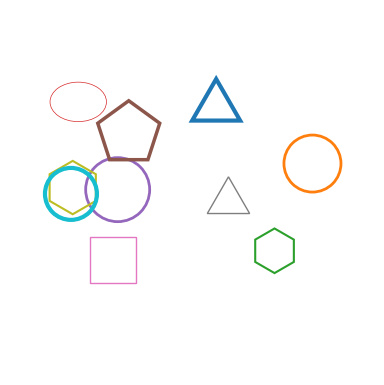[{"shape": "triangle", "thickness": 3, "radius": 0.36, "center": [0.561, 0.723]}, {"shape": "circle", "thickness": 2, "radius": 0.37, "center": [0.812, 0.575]}, {"shape": "hexagon", "thickness": 1.5, "radius": 0.29, "center": [0.713, 0.349]}, {"shape": "oval", "thickness": 0.5, "radius": 0.37, "center": [0.203, 0.735]}, {"shape": "circle", "thickness": 2, "radius": 0.42, "center": [0.306, 0.507]}, {"shape": "pentagon", "thickness": 2.5, "radius": 0.42, "center": [0.334, 0.654]}, {"shape": "square", "thickness": 1, "radius": 0.3, "center": [0.293, 0.325]}, {"shape": "triangle", "thickness": 1, "radius": 0.32, "center": [0.593, 0.477]}, {"shape": "hexagon", "thickness": 1.5, "radius": 0.35, "center": [0.189, 0.513]}, {"shape": "circle", "thickness": 3, "radius": 0.34, "center": [0.184, 0.496]}]